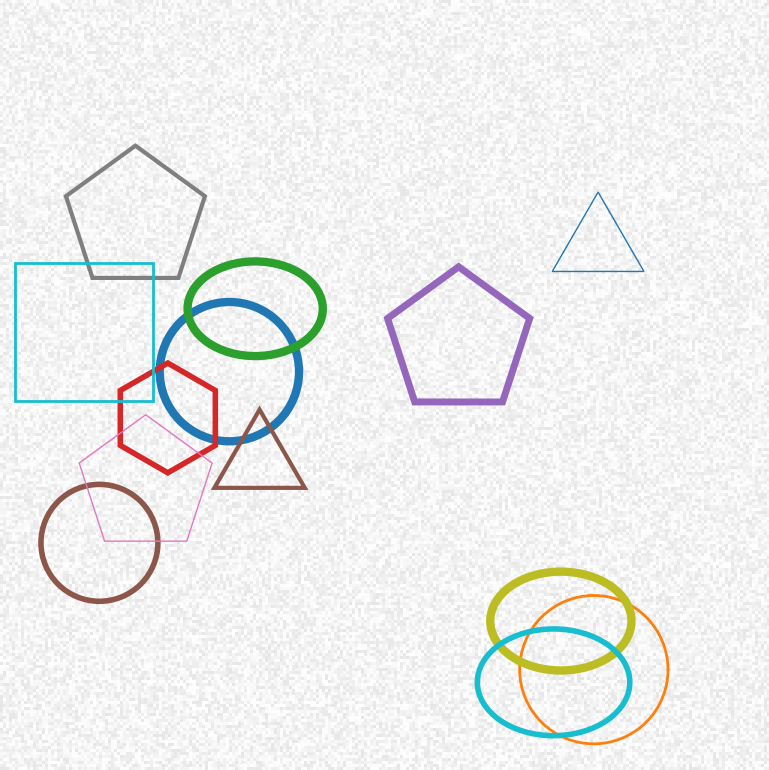[{"shape": "circle", "thickness": 3, "radius": 0.45, "center": [0.298, 0.517]}, {"shape": "triangle", "thickness": 0.5, "radius": 0.34, "center": [0.777, 0.682]}, {"shape": "circle", "thickness": 1, "radius": 0.48, "center": [0.771, 0.13]}, {"shape": "oval", "thickness": 3, "radius": 0.44, "center": [0.331, 0.599]}, {"shape": "hexagon", "thickness": 2, "radius": 0.36, "center": [0.218, 0.457]}, {"shape": "pentagon", "thickness": 2.5, "radius": 0.49, "center": [0.596, 0.556]}, {"shape": "circle", "thickness": 2, "radius": 0.38, "center": [0.129, 0.295]}, {"shape": "triangle", "thickness": 1.5, "radius": 0.34, "center": [0.337, 0.4]}, {"shape": "pentagon", "thickness": 0.5, "radius": 0.45, "center": [0.189, 0.371]}, {"shape": "pentagon", "thickness": 1.5, "radius": 0.47, "center": [0.176, 0.716]}, {"shape": "oval", "thickness": 3, "radius": 0.46, "center": [0.728, 0.193]}, {"shape": "oval", "thickness": 2, "radius": 0.5, "center": [0.719, 0.114]}, {"shape": "square", "thickness": 1, "radius": 0.45, "center": [0.109, 0.569]}]